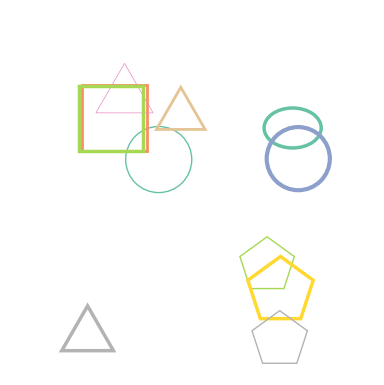[{"shape": "circle", "thickness": 1, "radius": 0.43, "center": [0.412, 0.586]}, {"shape": "oval", "thickness": 2.5, "radius": 0.37, "center": [0.76, 0.668]}, {"shape": "square", "thickness": 2, "radius": 0.43, "center": [0.298, 0.694]}, {"shape": "circle", "thickness": 3, "radius": 0.41, "center": [0.775, 0.588]}, {"shape": "triangle", "thickness": 0.5, "radius": 0.43, "center": [0.323, 0.75]}, {"shape": "square", "thickness": 2.5, "radius": 0.42, "center": [0.289, 0.692]}, {"shape": "pentagon", "thickness": 1, "radius": 0.37, "center": [0.694, 0.311]}, {"shape": "pentagon", "thickness": 2.5, "radius": 0.45, "center": [0.729, 0.244]}, {"shape": "triangle", "thickness": 2, "radius": 0.36, "center": [0.47, 0.7]}, {"shape": "triangle", "thickness": 2.5, "radius": 0.39, "center": [0.228, 0.128]}, {"shape": "pentagon", "thickness": 1, "radius": 0.38, "center": [0.727, 0.118]}]